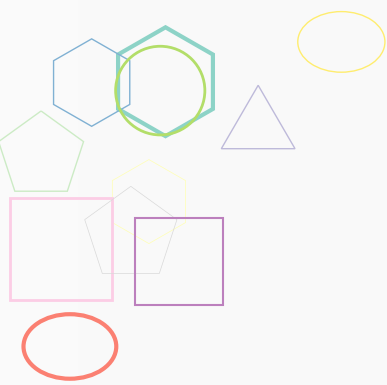[{"shape": "hexagon", "thickness": 3, "radius": 0.71, "center": [0.427, 0.788]}, {"shape": "hexagon", "thickness": 0.5, "radius": 0.55, "center": [0.384, 0.476]}, {"shape": "triangle", "thickness": 1, "radius": 0.55, "center": [0.666, 0.669]}, {"shape": "oval", "thickness": 3, "radius": 0.6, "center": [0.18, 0.1]}, {"shape": "hexagon", "thickness": 1, "radius": 0.57, "center": [0.237, 0.786]}, {"shape": "circle", "thickness": 2, "radius": 0.58, "center": [0.414, 0.765]}, {"shape": "square", "thickness": 2, "radius": 0.66, "center": [0.157, 0.353]}, {"shape": "pentagon", "thickness": 0.5, "radius": 0.63, "center": [0.338, 0.391]}, {"shape": "square", "thickness": 1.5, "radius": 0.57, "center": [0.462, 0.322]}, {"shape": "pentagon", "thickness": 1, "radius": 0.58, "center": [0.106, 0.597]}, {"shape": "oval", "thickness": 1, "radius": 0.56, "center": [0.881, 0.891]}]